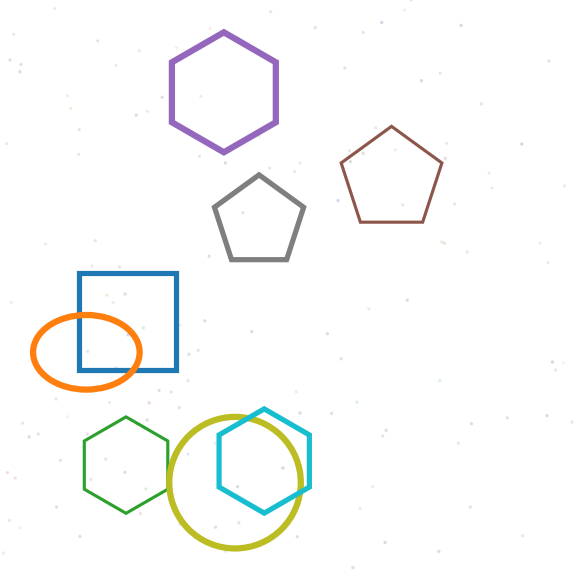[{"shape": "square", "thickness": 2.5, "radius": 0.42, "center": [0.221, 0.442]}, {"shape": "oval", "thickness": 3, "radius": 0.46, "center": [0.15, 0.389]}, {"shape": "hexagon", "thickness": 1.5, "radius": 0.42, "center": [0.218, 0.194]}, {"shape": "hexagon", "thickness": 3, "radius": 0.52, "center": [0.388, 0.839]}, {"shape": "pentagon", "thickness": 1.5, "radius": 0.46, "center": [0.678, 0.689]}, {"shape": "pentagon", "thickness": 2.5, "radius": 0.41, "center": [0.449, 0.615]}, {"shape": "circle", "thickness": 3, "radius": 0.57, "center": [0.407, 0.163]}, {"shape": "hexagon", "thickness": 2.5, "radius": 0.45, "center": [0.458, 0.201]}]